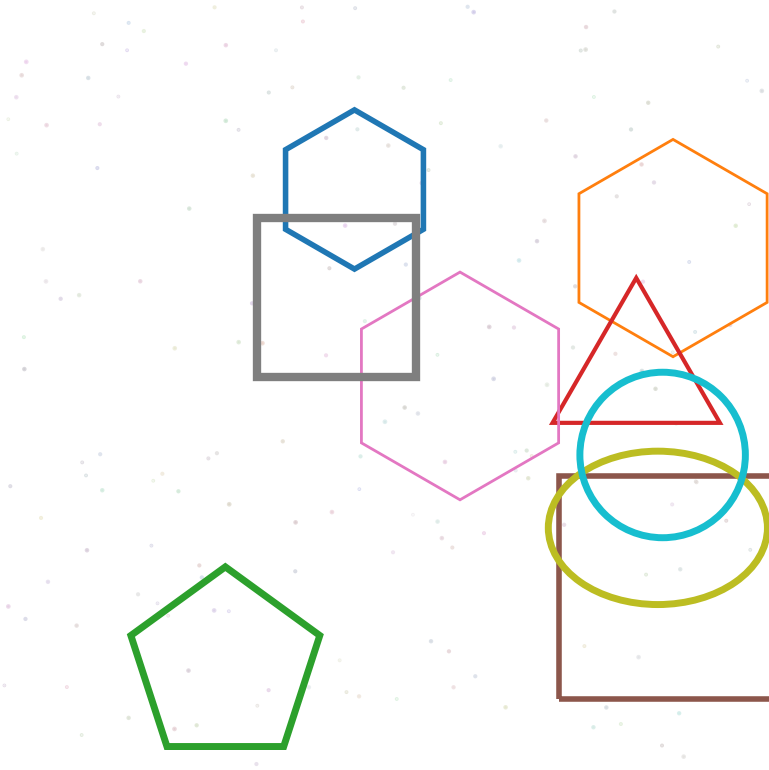[{"shape": "hexagon", "thickness": 2, "radius": 0.52, "center": [0.46, 0.754]}, {"shape": "hexagon", "thickness": 1, "radius": 0.71, "center": [0.874, 0.678]}, {"shape": "pentagon", "thickness": 2.5, "radius": 0.64, "center": [0.293, 0.135]}, {"shape": "triangle", "thickness": 1.5, "radius": 0.63, "center": [0.826, 0.514]}, {"shape": "square", "thickness": 2, "radius": 0.72, "center": [0.871, 0.237]}, {"shape": "hexagon", "thickness": 1, "radius": 0.74, "center": [0.597, 0.499]}, {"shape": "square", "thickness": 3, "radius": 0.51, "center": [0.437, 0.614]}, {"shape": "oval", "thickness": 2.5, "radius": 0.71, "center": [0.854, 0.314]}, {"shape": "circle", "thickness": 2.5, "radius": 0.54, "center": [0.861, 0.409]}]